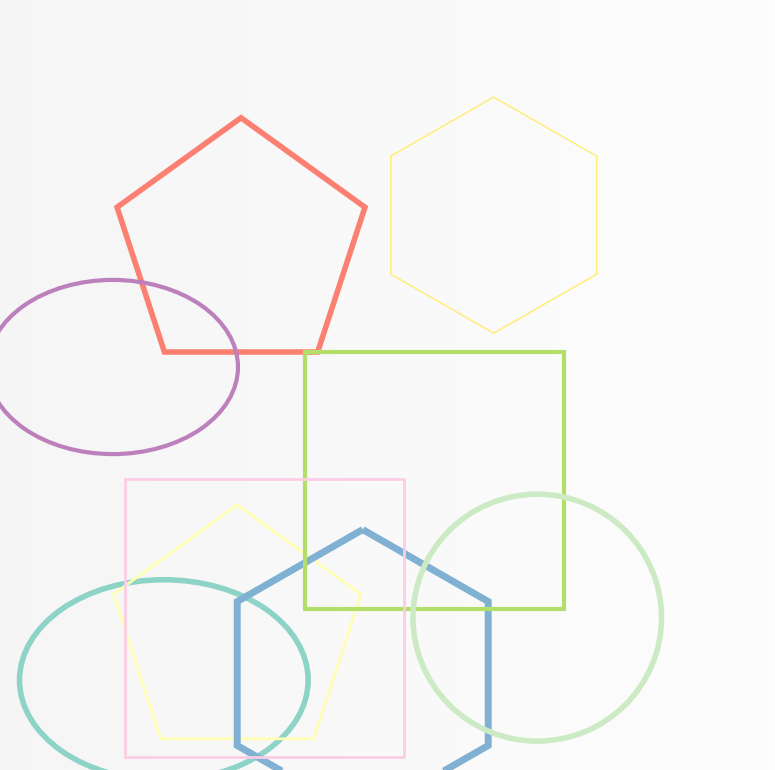[{"shape": "oval", "thickness": 2, "radius": 0.93, "center": [0.211, 0.117]}, {"shape": "pentagon", "thickness": 1, "radius": 0.84, "center": [0.306, 0.176]}, {"shape": "pentagon", "thickness": 2, "radius": 0.84, "center": [0.311, 0.679]}, {"shape": "hexagon", "thickness": 2.5, "radius": 0.93, "center": [0.468, 0.125]}, {"shape": "square", "thickness": 1.5, "radius": 0.83, "center": [0.561, 0.375]}, {"shape": "square", "thickness": 1, "radius": 0.9, "center": [0.341, 0.197]}, {"shape": "oval", "thickness": 1.5, "radius": 0.81, "center": [0.145, 0.523]}, {"shape": "circle", "thickness": 2, "radius": 0.8, "center": [0.693, 0.198]}, {"shape": "hexagon", "thickness": 0.5, "radius": 0.77, "center": [0.637, 0.721]}]